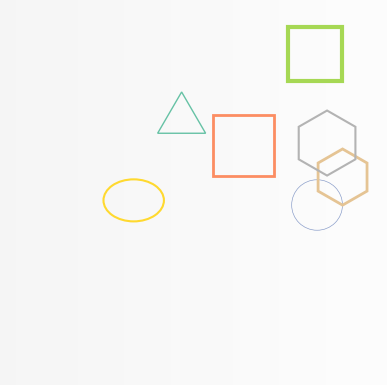[{"shape": "triangle", "thickness": 1, "radius": 0.36, "center": [0.469, 0.69]}, {"shape": "square", "thickness": 2, "radius": 0.4, "center": [0.628, 0.622]}, {"shape": "circle", "thickness": 0.5, "radius": 0.33, "center": [0.818, 0.468]}, {"shape": "square", "thickness": 3, "radius": 0.35, "center": [0.812, 0.859]}, {"shape": "oval", "thickness": 1.5, "radius": 0.39, "center": [0.345, 0.48]}, {"shape": "hexagon", "thickness": 2, "radius": 0.36, "center": [0.884, 0.54]}, {"shape": "hexagon", "thickness": 1.5, "radius": 0.42, "center": [0.844, 0.628]}]